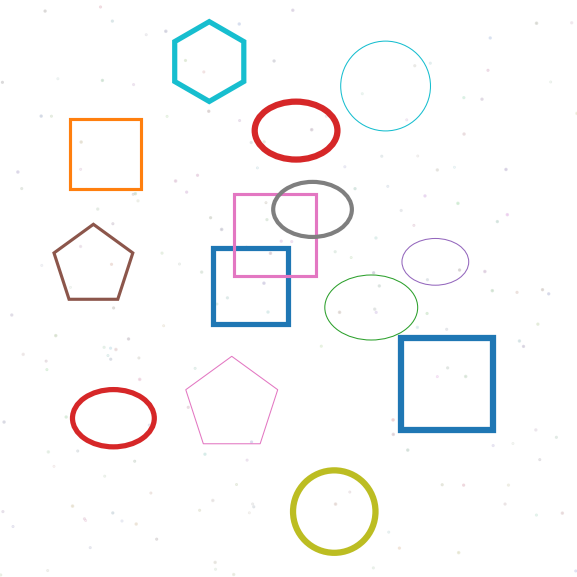[{"shape": "square", "thickness": 2.5, "radius": 0.33, "center": [0.434, 0.504]}, {"shape": "square", "thickness": 3, "radius": 0.4, "center": [0.773, 0.335]}, {"shape": "square", "thickness": 1.5, "radius": 0.31, "center": [0.183, 0.732]}, {"shape": "oval", "thickness": 0.5, "radius": 0.4, "center": [0.643, 0.467]}, {"shape": "oval", "thickness": 2.5, "radius": 0.35, "center": [0.196, 0.275]}, {"shape": "oval", "thickness": 3, "radius": 0.36, "center": [0.513, 0.773]}, {"shape": "oval", "thickness": 0.5, "radius": 0.29, "center": [0.754, 0.546]}, {"shape": "pentagon", "thickness": 1.5, "radius": 0.36, "center": [0.162, 0.539]}, {"shape": "pentagon", "thickness": 0.5, "radius": 0.42, "center": [0.401, 0.298]}, {"shape": "square", "thickness": 1.5, "radius": 0.35, "center": [0.476, 0.591]}, {"shape": "oval", "thickness": 2, "radius": 0.34, "center": [0.541, 0.636]}, {"shape": "circle", "thickness": 3, "radius": 0.36, "center": [0.579, 0.113]}, {"shape": "circle", "thickness": 0.5, "radius": 0.39, "center": [0.668, 0.85]}, {"shape": "hexagon", "thickness": 2.5, "radius": 0.35, "center": [0.362, 0.893]}]